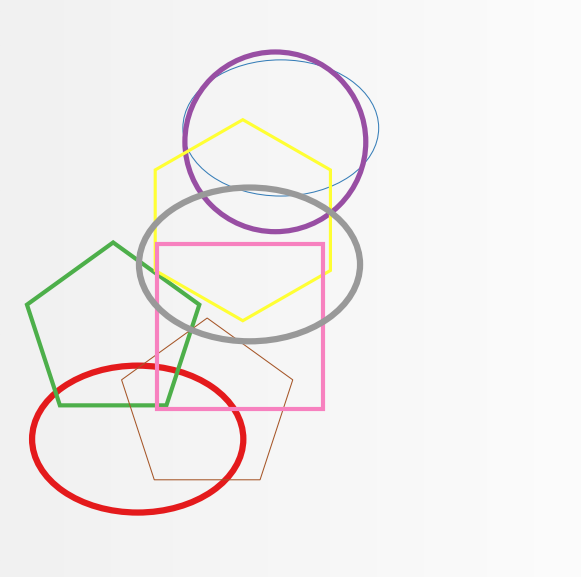[{"shape": "oval", "thickness": 3, "radius": 0.91, "center": [0.237, 0.239]}, {"shape": "oval", "thickness": 0.5, "radius": 0.84, "center": [0.483, 0.778]}, {"shape": "pentagon", "thickness": 2, "radius": 0.78, "center": [0.195, 0.423]}, {"shape": "circle", "thickness": 2.5, "radius": 0.78, "center": [0.474, 0.754]}, {"shape": "hexagon", "thickness": 1.5, "radius": 0.87, "center": [0.418, 0.618]}, {"shape": "pentagon", "thickness": 0.5, "radius": 0.77, "center": [0.356, 0.294]}, {"shape": "square", "thickness": 2, "radius": 0.71, "center": [0.413, 0.434]}, {"shape": "oval", "thickness": 3, "radius": 0.95, "center": [0.429, 0.541]}]